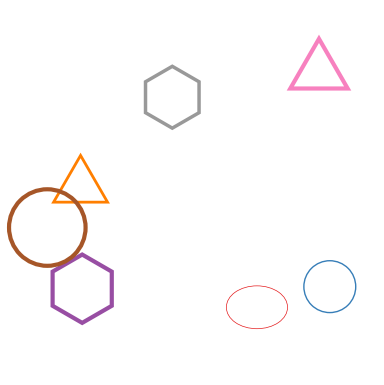[{"shape": "oval", "thickness": 0.5, "radius": 0.4, "center": [0.667, 0.202]}, {"shape": "circle", "thickness": 1, "radius": 0.34, "center": [0.857, 0.255]}, {"shape": "hexagon", "thickness": 3, "radius": 0.44, "center": [0.213, 0.25]}, {"shape": "triangle", "thickness": 2, "radius": 0.4, "center": [0.209, 0.515]}, {"shape": "circle", "thickness": 3, "radius": 0.5, "center": [0.123, 0.409]}, {"shape": "triangle", "thickness": 3, "radius": 0.43, "center": [0.829, 0.813]}, {"shape": "hexagon", "thickness": 2.5, "radius": 0.4, "center": [0.447, 0.747]}]